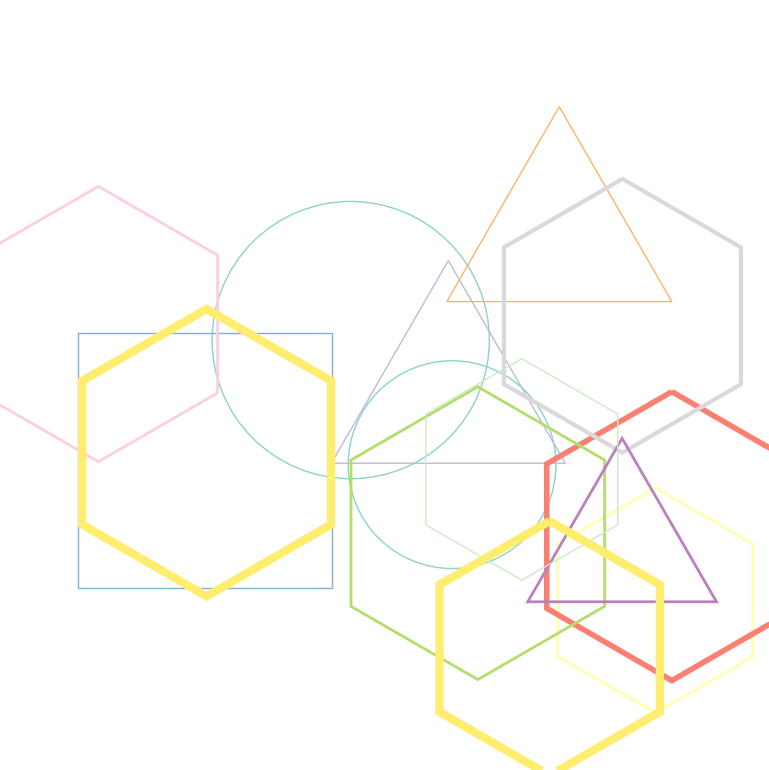[{"shape": "circle", "thickness": 0.5, "radius": 0.9, "center": [0.455, 0.558]}, {"shape": "circle", "thickness": 0.5, "radius": 0.67, "center": [0.587, 0.397]}, {"shape": "hexagon", "thickness": 1, "radius": 0.73, "center": [0.851, 0.22]}, {"shape": "triangle", "thickness": 0.5, "radius": 0.88, "center": [0.582, 0.486]}, {"shape": "hexagon", "thickness": 2, "radius": 0.94, "center": [0.873, 0.304]}, {"shape": "square", "thickness": 0.5, "radius": 0.83, "center": [0.266, 0.402]}, {"shape": "triangle", "thickness": 0.5, "radius": 0.84, "center": [0.726, 0.693]}, {"shape": "hexagon", "thickness": 1, "radius": 0.95, "center": [0.621, 0.308]}, {"shape": "hexagon", "thickness": 1, "radius": 0.89, "center": [0.128, 0.579]}, {"shape": "hexagon", "thickness": 1.5, "radius": 0.89, "center": [0.808, 0.59]}, {"shape": "triangle", "thickness": 1, "radius": 0.71, "center": [0.808, 0.289]}, {"shape": "hexagon", "thickness": 0.5, "radius": 0.72, "center": [0.678, 0.39]}, {"shape": "hexagon", "thickness": 3, "radius": 0.83, "center": [0.714, 0.158]}, {"shape": "hexagon", "thickness": 3, "radius": 0.93, "center": [0.268, 0.412]}]